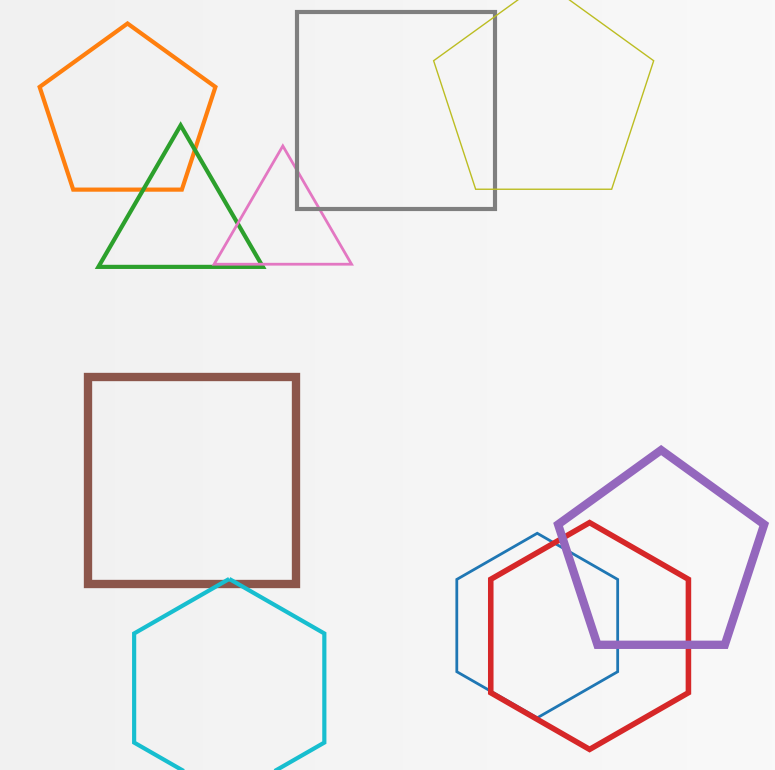[{"shape": "hexagon", "thickness": 1, "radius": 0.6, "center": [0.693, 0.188]}, {"shape": "pentagon", "thickness": 1.5, "radius": 0.6, "center": [0.165, 0.85]}, {"shape": "triangle", "thickness": 1.5, "radius": 0.61, "center": [0.233, 0.715]}, {"shape": "hexagon", "thickness": 2, "radius": 0.74, "center": [0.761, 0.174]}, {"shape": "pentagon", "thickness": 3, "radius": 0.7, "center": [0.853, 0.276]}, {"shape": "square", "thickness": 3, "radius": 0.67, "center": [0.248, 0.376]}, {"shape": "triangle", "thickness": 1, "radius": 0.51, "center": [0.365, 0.708]}, {"shape": "square", "thickness": 1.5, "radius": 0.64, "center": [0.511, 0.857]}, {"shape": "pentagon", "thickness": 0.5, "radius": 0.75, "center": [0.701, 0.875]}, {"shape": "hexagon", "thickness": 1.5, "radius": 0.71, "center": [0.296, 0.106]}]